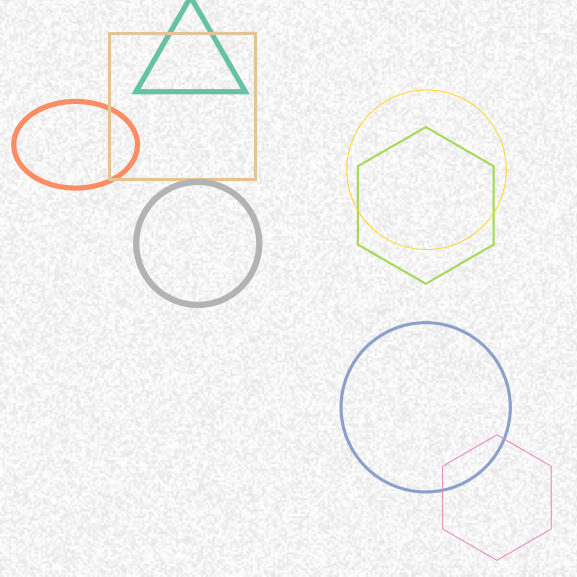[{"shape": "triangle", "thickness": 2.5, "radius": 0.55, "center": [0.33, 0.895]}, {"shape": "oval", "thickness": 2.5, "radius": 0.54, "center": [0.131, 0.748]}, {"shape": "circle", "thickness": 1.5, "radius": 0.73, "center": [0.737, 0.294]}, {"shape": "hexagon", "thickness": 0.5, "radius": 0.54, "center": [0.86, 0.137]}, {"shape": "hexagon", "thickness": 1, "radius": 0.68, "center": [0.737, 0.643]}, {"shape": "circle", "thickness": 0.5, "radius": 0.69, "center": [0.739, 0.705]}, {"shape": "square", "thickness": 1.5, "radius": 0.63, "center": [0.315, 0.815]}, {"shape": "circle", "thickness": 3, "radius": 0.53, "center": [0.342, 0.578]}]